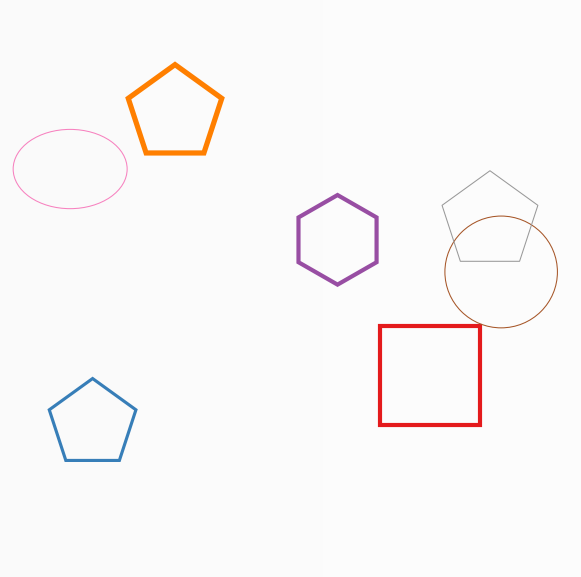[{"shape": "square", "thickness": 2, "radius": 0.43, "center": [0.74, 0.349]}, {"shape": "pentagon", "thickness": 1.5, "radius": 0.39, "center": [0.159, 0.265]}, {"shape": "hexagon", "thickness": 2, "radius": 0.39, "center": [0.581, 0.584]}, {"shape": "pentagon", "thickness": 2.5, "radius": 0.42, "center": [0.301, 0.803]}, {"shape": "circle", "thickness": 0.5, "radius": 0.48, "center": [0.862, 0.528]}, {"shape": "oval", "thickness": 0.5, "radius": 0.49, "center": [0.121, 0.706]}, {"shape": "pentagon", "thickness": 0.5, "radius": 0.43, "center": [0.843, 0.617]}]